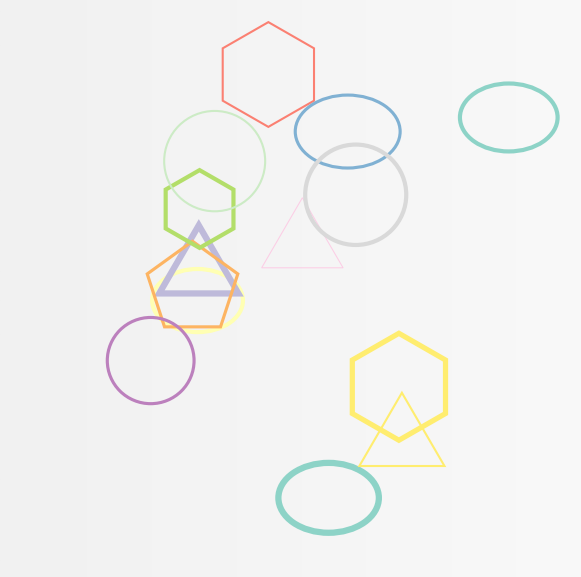[{"shape": "oval", "thickness": 3, "radius": 0.43, "center": [0.565, 0.137]}, {"shape": "oval", "thickness": 2, "radius": 0.42, "center": [0.875, 0.796]}, {"shape": "oval", "thickness": 2, "radius": 0.39, "center": [0.34, 0.479]}, {"shape": "triangle", "thickness": 3, "radius": 0.39, "center": [0.342, 0.53]}, {"shape": "hexagon", "thickness": 1, "radius": 0.45, "center": [0.462, 0.87]}, {"shape": "oval", "thickness": 1.5, "radius": 0.45, "center": [0.598, 0.771]}, {"shape": "pentagon", "thickness": 1.5, "radius": 0.41, "center": [0.331, 0.499]}, {"shape": "hexagon", "thickness": 2, "radius": 0.34, "center": [0.343, 0.637]}, {"shape": "triangle", "thickness": 0.5, "radius": 0.4, "center": [0.52, 0.576]}, {"shape": "circle", "thickness": 2, "radius": 0.43, "center": [0.612, 0.662]}, {"shape": "circle", "thickness": 1.5, "radius": 0.37, "center": [0.259, 0.375]}, {"shape": "circle", "thickness": 1, "radius": 0.43, "center": [0.369, 0.72]}, {"shape": "hexagon", "thickness": 2.5, "radius": 0.46, "center": [0.686, 0.329]}, {"shape": "triangle", "thickness": 1, "radius": 0.42, "center": [0.691, 0.234]}]